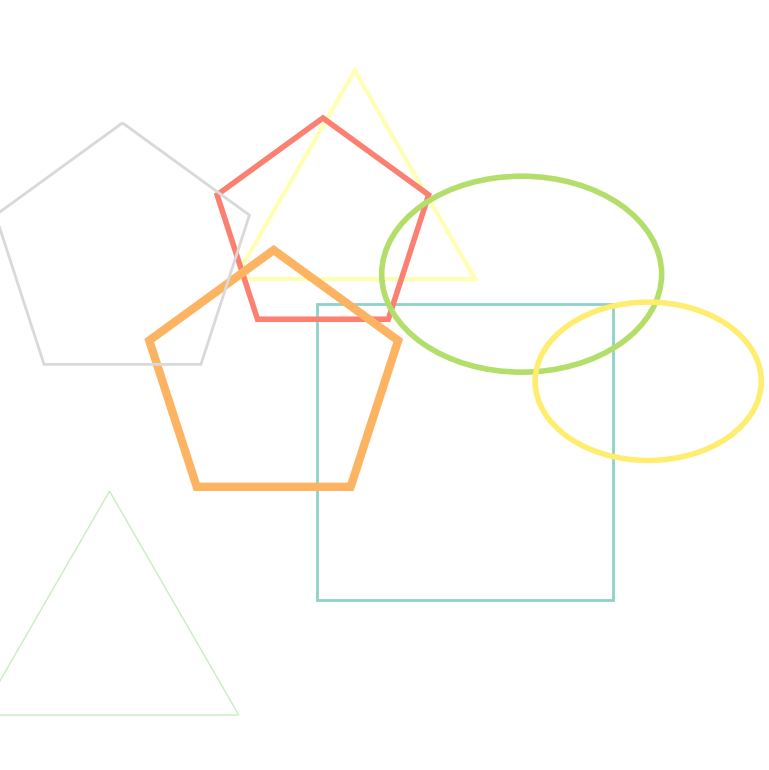[{"shape": "square", "thickness": 1, "radius": 0.96, "center": [0.604, 0.413]}, {"shape": "triangle", "thickness": 1.5, "radius": 0.9, "center": [0.461, 0.728]}, {"shape": "pentagon", "thickness": 2, "radius": 0.72, "center": [0.419, 0.702]}, {"shape": "pentagon", "thickness": 3, "radius": 0.85, "center": [0.355, 0.505]}, {"shape": "oval", "thickness": 2, "radius": 0.91, "center": [0.677, 0.644]}, {"shape": "pentagon", "thickness": 1, "radius": 0.87, "center": [0.159, 0.667]}, {"shape": "triangle", "thickness": 0.5, "radius": 0.97, "center": [0.142, 0.168]}, {"shape": "oval", "thickness": 2, "radius": 0.73, "center": [0.842, 0.505]}]